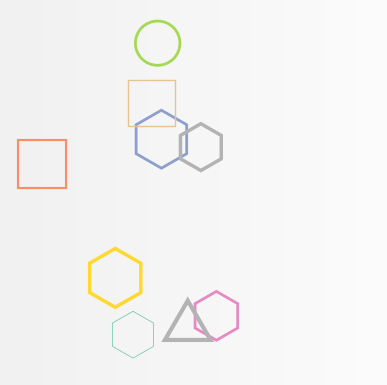[{"shape": "hexagon", "thickness": 0.5, "radius": 0.3, "center": [0.343, 0.131]}, {"shape": "square", "thickness": 1.5, "radius": 0.31, "center": [0.108, 0.573]}, {"shape": "hexagon", "thickness": 2, "radius": 0.38, "center": [0.417, 0.638]}, {"shape": "hexagon", "thickness": 2, "radius": 0.32, "center": [0.558, 0.18]}, {"shape": "circle", "thickness": 2, "radius": 0.29, "center": [0.407, 0.888]}, {"shape": "hexagon", "thickness": 2.5, "radius": 0.38, "center": [0.297, 0.278]}, {"shape": "square", "thickness": 1, "radius": 0.3, "center": [0.391, 0.732]}, {"shape": "triangle", "thickness": 3, "radius": 0.34, "center": [0.485, 0.151]}, {"shape": "hexagon", "thickness": 2.5, "radius": 0.3, "center": [0.518, 0.618]}]